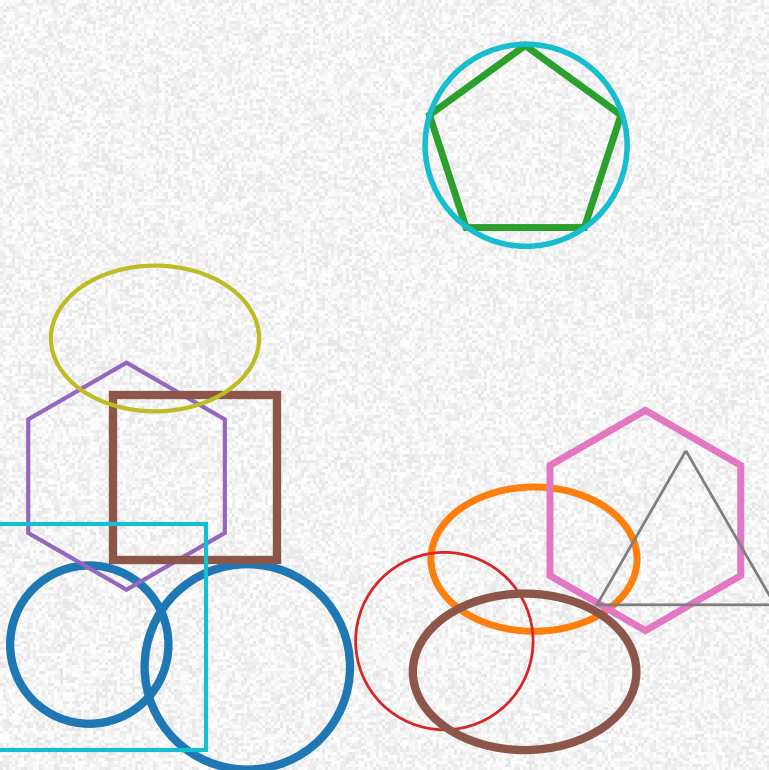[{"shape": "circle", "thickness": 3, "radius": 0.51, "center": [0.116, 0.163]}, {"shape": "circle", "thickness": 3, "radius": 0.67, "center": [0.321, 0.134]}, {"shape": "oval", "thickness": 2.5, "radius": 0.67, "center": [0.694, 0.274]}, {"shape": "pentagon", "thickness": 2.5, "radius": 0.65, "center": [0.682, 0.81]}, {"shape": "circle", "thickness": 1, "radius": 0.58, "center": [0.577, 0.167]}, {"shape": "hexagon", "thickness": 1.5, "radius": 0.74, "center": [0.164, 0.382]}, {"shape": "oval", "thickness": 3, "radius": 0.73, "center": [0.681, 0.128]}, {"shape": "square", "thickness": 3, "radius": 0.53, "center": [0.253, 0.38]}, {"shape": "hexagon", "thickness": 2.5, "radius": 0.72, "center": [0.838, 0.324]}, {"shape": "triangle", "thickness": 1, "radius": 0.67, "center": [0.891, 0.281]}, {"shape": "oval", "thickness": 1.5, "radius": 0.68, "center": [0.201, 0.56]}, {"shape": "circle", "thickness": 2, "radius": 0.66, "center": [0.683, 0.811]}, {"shape": "square", "thickness": 1.5, "radius": 0.73, "center": [0.121, 0.173]}]